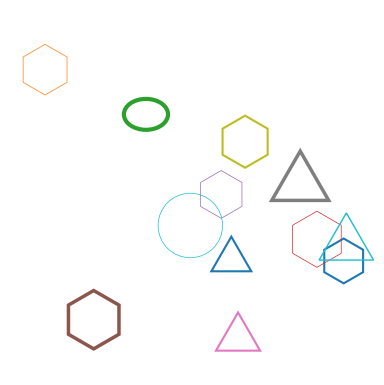[{"shape": "hexagon", "thickness": 1.5, "radius": 0.29, "center": [0.893, 0.322]}, {"shape": "triangle", "thickness": 1.5, "radius": 0.3, "center": [0.601, 0.325]}, {"shape": "hexagon", "thickness": 0.5, "radius": 0.33, "center": [0.117, 0.819]}, {"shape": "oval", "thickness": 3, "radius": 0.29, "center": [0.379, 0.703]}, {"shape": "hexagon", "thickness": 0.5, "radius": 0.36, "center": [0.823, 0.379]}, {"shape": "hexagon", "thickness": 0.5, "radius": 0.31, "center": [0.575, 0.495]}, {"shape": "hexagon", "thickness": 2.5, "radius": 0.38, "center": [0.243, 0.17]}, {"shape": "triangle", "thickness": 1.5, "radius": 0.33, "center": [0.618, 0.122]}, {"shape": "triangle", "thickness": 2.5, "radius": 0.43, "center": [0.78, 0.522]}, {"shape": "hexagon", "thickness": 1.5, "radius": 0.34, "center": [0.637, 0.632]}, {"shape": "triangle", "thickness": 1, "radius": 0.41, "center": [0.9, 0.365]}, {"shape": "circle", "thickness": 0.5, "radius": 0.42, "center": [0.494, 0.414]}]